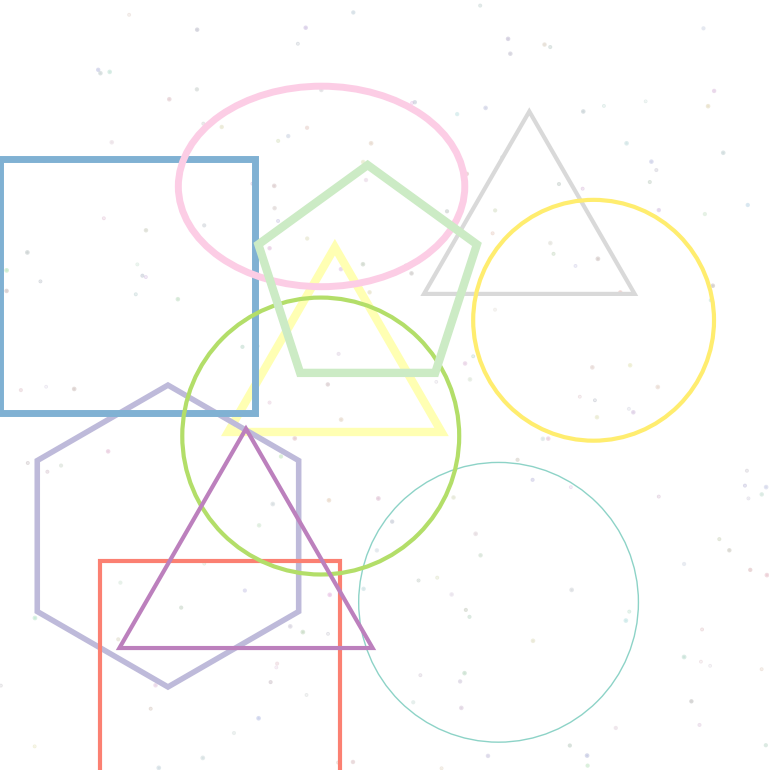[{"shape": "circle", "thickness": 0.5, "radius": 0.91, "center": [0.647, 0.218]}, {"shape": "triangle", "thickness": 3, "radius": 0.8, "center": [0.435, 0.519]}, {"shape": "hexagon", "thickness": 2, "radius": 0.98, "center": [0.218, 0.304]}, {"shape": "square", "thickness": 1.5, "radius": 0.78, "center": [0.285, 0.115]}, {"shape": "square", "thickness": 2.5, "radius": 0.83, "center": [0.166, 0.629]}, {"shape": "circle", "thickness": 1.5, "radius": 0.9, "center": [0.417, 0.434]}, {"shape": "oval", "thickness": 2.5, "radius": 0.93, "center": [0.418, 0.758]}, {"shape": "triangle", "thickness": 1.5, "radius": 0.79, "center": [0.687, 0.697]}, {"shape": "triangle", "thickness": 1.5, "radius": 0.95, "center": [0.319, 0.253]}, {"shape": "pentagon", "thickness": 3, "radius": 0.75, "center": [0.477, 0.636]}, {"shape": "circle", "thickness": 1.5, "radius": 0.78, "center": [0.771, 0.584]}]